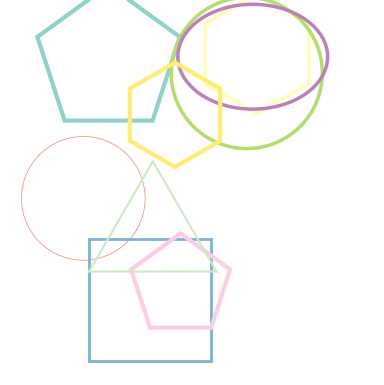[{"shape": "pentagon", "thickness": 3, "radius": 0.97, "center": [0.282, 0.844]}, {"shape": "hexagon", "thickness": 2.5, "radius": 0.78, "center": [0.667, 0.861]}, {"shape": "circle", "thickness": 0.5, "radius": 0.8, "center": [0.216, 0.485]}, {"shape": "square", "thickness": 2, "radius": 0.79, "center": [0.39, 0.221]}, {"shape": "circle", "thickness": 2.5, "radius": 0.98, "center": [0.641, 0.81]}, {"shape": "pentagon", "thickness": 3, "radius": 0.68, "center": [0.469, 0.258]}, {"shape": "oval", "thickness": 2.5, "radius": 0.97, "center": [0.656, 0.853]}, {"shape": "triangle", "thickness": 1.5, "radius": 0.95, "center": [0.397, 0.39]}, {"shape": "hexagon", "thickness": 3, "radius": 0.68, "center": [0.455, 0.702]}]